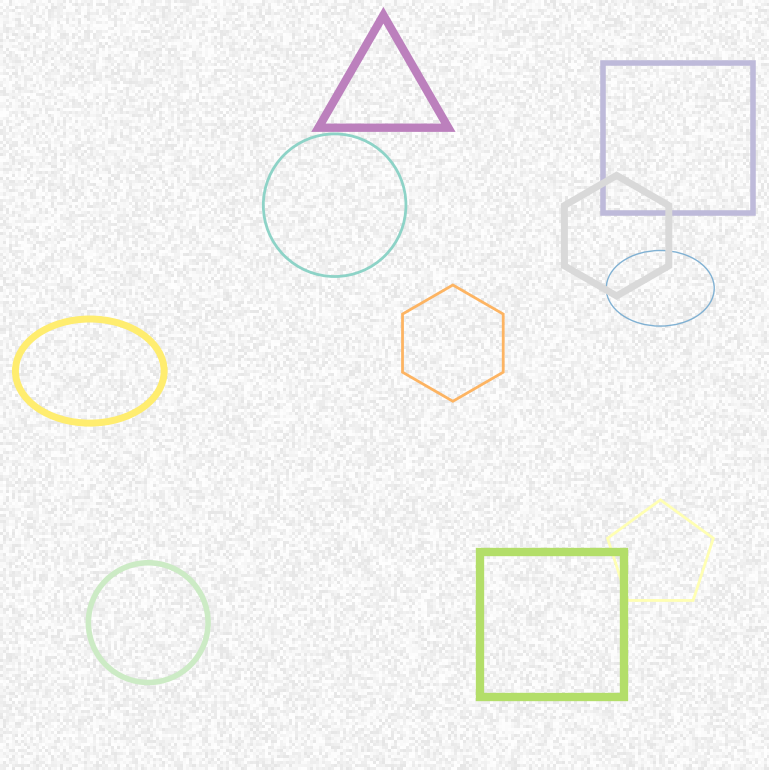[{"shape": "circle", "thickness": 1, "radius": 0.46, "center": [0.435, 0.733]}, {"shape": "pentagon", "thickness": 1, "radius": 0.36, "center": [0.858, 0.279]}, {"shape": "square", "thickness": 2, "radius": 0.49, "center": [0.881, 0.82]}, {"shape": "oval", "thickness": 0.5, "radius": 0.35, "center": [0.857, 0.626]}, {"shape": "hexagon", "thickness": 1, "radius": 0.38, "center": [0.588, 0.554]}, {"shape": "square", "thickness": 3, "radius": 0.47, "center": [0.717, 0.189]}, {"shape": "hexagon", "thickness": 2.5, "radius": 0.39, "center": [0.801, 0.694]}, {"shape": "triangle", "thickness": 3, "radius": 0.49, "center": [0.498, 0.883]}, {"shape": "circle", "thickness": 2, "radius": 0.39, "center": [0.193, 0.191]}, {"shape": "oval", "thickness": 2.5, "radius": 0.48, "center": [0.117, 0.518]}]